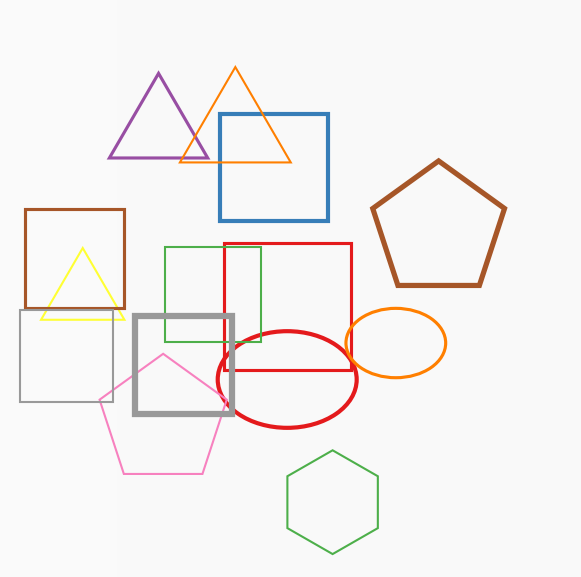[{"shape": "oval", "thickness": 2, "radius": 0.6, "center": [0.494, 0.342]}, {"shape": "square", "thickness": 1.5, "radius": 0.55, "center": [0.494, 0.468]}, {"shape": "square", "thickness": 2, "radius": 0.46, "center": [0.471, 0.709]}, {"shape": "square", "thickness": 1, "radius": 0.41, "center": [0.366, 0.489]}, {"shape": "hexagon", "thickness": 1, "radius": 0.45, "center": [0.572, 0.13]}, {"shape": "triangle", "thickness": 1.5, "radius": 0.49, "center": [0.273, 0.774]}, {"shape": "oval", "thickness": 1.5, "radius": 0.43, "center": [0.681, 0.405]}, {"shape": "triangle", "thickness": 1, "radius": 0.55, "center": [0.405, 0.773]}, {"shape": "triangle", "thickness": 1, "radius": 0.41, "center": [0.142, 0.487]}, {"shape": "square", "thickness": 1.5, "radius": 0.43, "center": [0.127, 0.551]}, {"shape": "pentagon", "thickness": 2.5, "radius": 0.6, "center": [0.755, 0.601]}, {"shape": "pentagon", "thickness": 1, "radius": 0.58, "center": [0.281, 0.271]}, {"shape": "square", "thickness": 3, "radius": 0.42, "center": [0.316, 0.367]}, {"shape": "square", "thickness": 1, "radius": 0.4, "center": [0.115, 0.383]}]